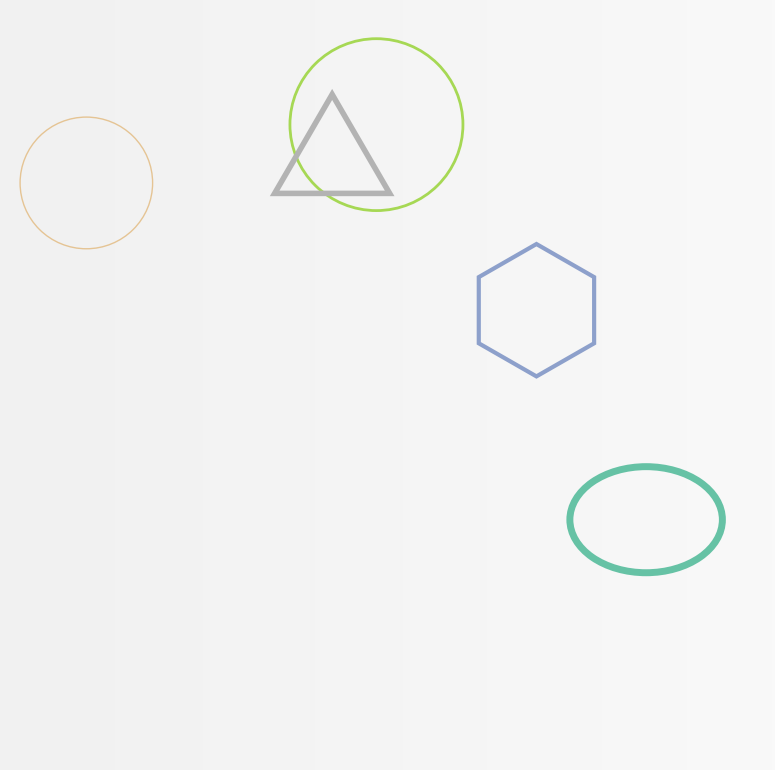[{"shape": "oval", "thickness": 2.5, "radius": 0.49, "center": [0.834, 0.325]}, {"shape": "hexagon", "thickness": 1.5, "radius": 0.43, "center": [0.692, 0.597]}, {"shape": "circle", "thickness": 1, "radius": 0.56, "center": [0.486, 0.838]}, {"shape": "circle", "thickness": 0.5, "radius": 0.43, "center": [0.111, 0.762]}, {"shape": "triangle", "thickness": 2, "radius": 0.43, "center": [0.429, 0.792]}]